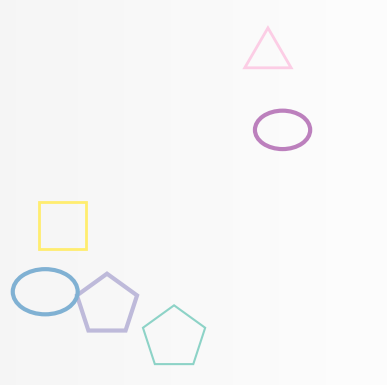[{"shape": "pentagon", "thickness": 1.5, "radius": 0.42, "center": [0.449, 0.123]}, {"shape": "pentagon", "thickness": 3, "radius": 0.41, "center": [0.276, 0.207]}, {"shape": "oval", "thickness": 3, "radius": 0.42, "center": [0.117, 0.242]}, {"shape": "triangle", "thickness": 2, "radius": 0.35, "center": [0.691, 0.858]}, {"shape": "oval", "thickness": 3, "radius": 0.36, "center": [0.729, 0.663]}, {"shape": "square", "thickness": 2, "radius": 0.31, "center": [0.162, 0.415]}]